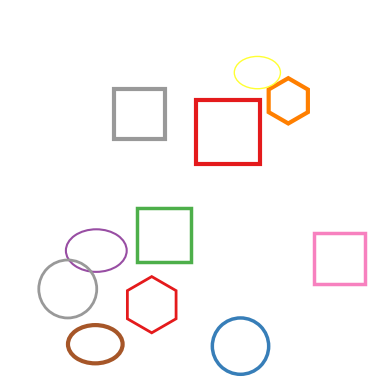[{"shape": "square", "thickness": 3, "radius": 0.42, "center": [0.592, 0.657]}, {"shape": "hexagon", "thickness": 2, "radius": 0.37, "center": [0.394, 0.209]}, {"shape": "circle", "thickness": 2.5, "radius": 0.37, "center": [0.625, 0.101]}, {"shape": "square", "thickness": 2.5, "radius": 0.35, "center": [0.426, 0.39]}, {"shape": "oval", "thickness": 1.5, "radius": 0.39, "center": [0.25, 0.349]}, {"shape": "hexagon", "thickness": 3, "radius": 0.29, "center": [0.749, 0.738]}, {"shape": "oval", "thickness": 1, "radius": 0.3, "center": [0.669, 0.811]}, {"shape": "oval", "thickness": 3, "radius": 0.35, "center": [0.248, 0.106]}, {"shape": "square", "thickness": 2.5, "radius": 0.33, "center": [0.881, 0.328]}, {"shape": "circle", "thickness": 2, "radius": 0.38, "center": [0.176, 0.249]}, {"shape": "square", "thickness": 3, "radius": 0.33, "center": [0.362, 0.704]}]